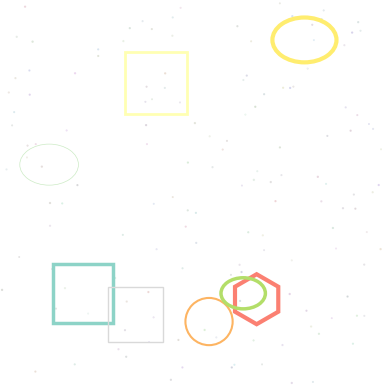[{"shape": "square", "thickness": 2.5, "radius": 0.38, "center": [0.216, 0.237]}, {"shape": "square", "thickness": 2, "radius": 0.4, "center": [0.404, 0.784]}, {"shape": "hexagon", "thickness": 3, "radius": 0.32, "center": [0.667, 0.223]}, {"shape": "circle", "thickness": 1.5, "radius": 0.31, "center": [0.543, 0.165]}, {"shape": "oval", "thickness": 2.5, "radius": 0.29, "center": [0.632, 0.238]}, {"shape": "square", "thickness": 1, "radius": 0.36, "center": [0.352, 0.183]}, {"shape": "oval", "thickness": 0.5, "radius": 0.38, "center": [0.128, 0.572]}, {"shape": "oval", "thickness": 3, "radius": 0.42, "center": [0.791, 0.896]}]